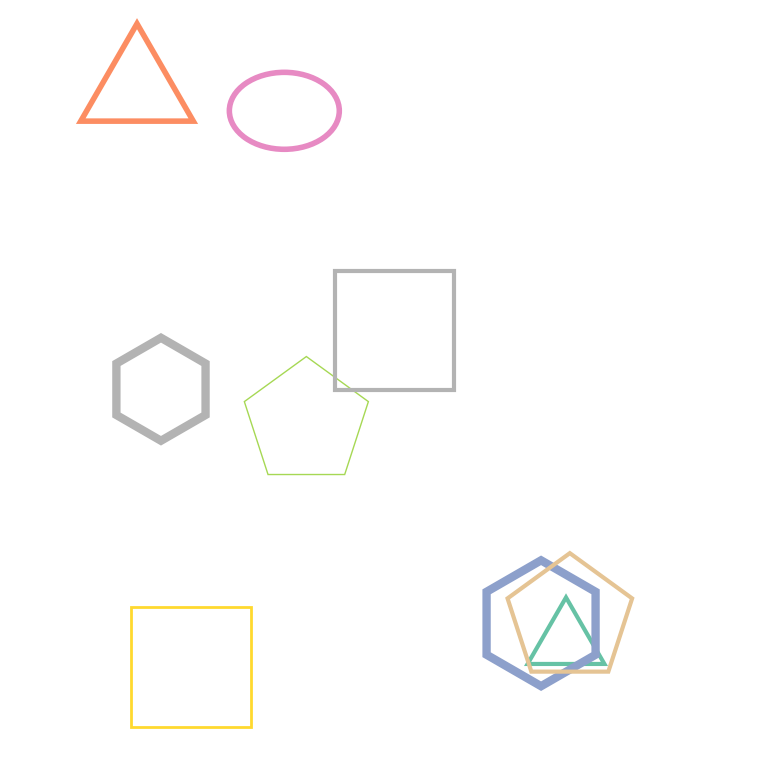[{"shape": "triangle", "thickness": 1.5, "radius": 0.29, "center": [0.735, 0.167]}, {"shape": "triangle", "thickness": 2, "radius": 0.42, "center": [0.178, 0.885]}, {"shape": "hexagon", "thickness": 3, "radius": 0.41, "center": [0.703, 0.191]}, {"shape": "oval", "thickness": 2, "radius": 0.36, "center": [0.369, 0.856]}, {"shape": "pentagon", "thickness": 0.5, "radius": 0.42, "center": [0.398, 0.452]}, {"shape": "square", "thickness": 1, "radius": 0.39, "center": [0.248, 0.134]}, {"shape": "pentagon", "thickness": 1.5, "radius": 0.43, "center": [0.74, 0.197]}, {"shape": "hexagon", "thickness": 3, "radius": 0.33, "center": [0.209, 0.494]}, {"shape": "square", "thickness": 1.5, "radius": 0.39, "center": [0.513, 0.57]}]